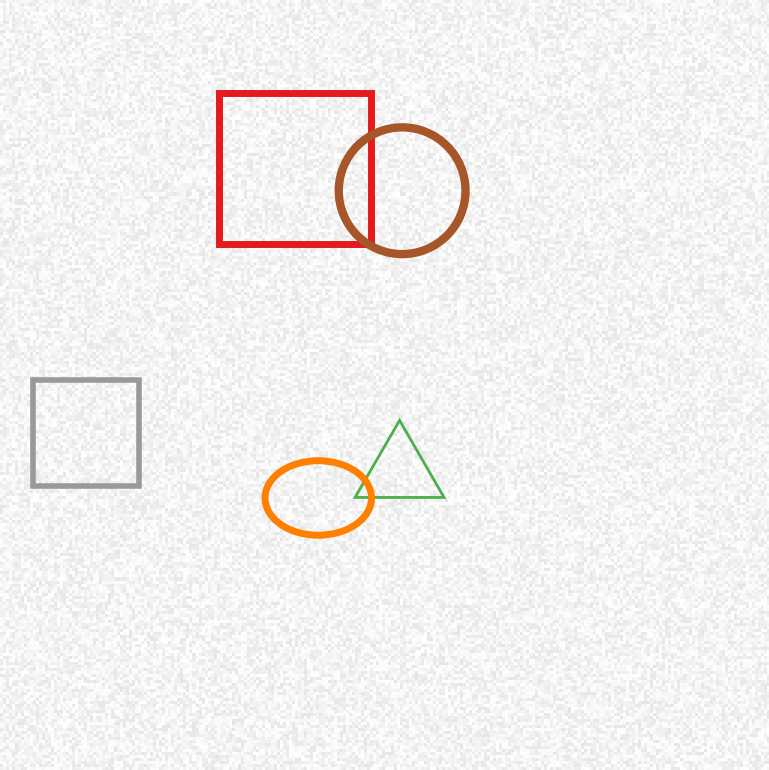[{"shape": "square", "thickness": 2.5, "radius": 0.49, "center": [0.383, 0.781]}, {"shape": "triangle", "thickness": 1, "radius": 0.33, "center": [0.519, 0.387]}, {"shape": "oval", "thickness": 2.5, "radius": 0.35, "center": [0.413, 0.353]}, {"shape": "circle", "thickness": 3, "radius": 0.41, "center": [0.522, 0.752]}, {"shape": "square", "thickness": 2, "radius": 0.34, "center": [0.112, 0.438]}]